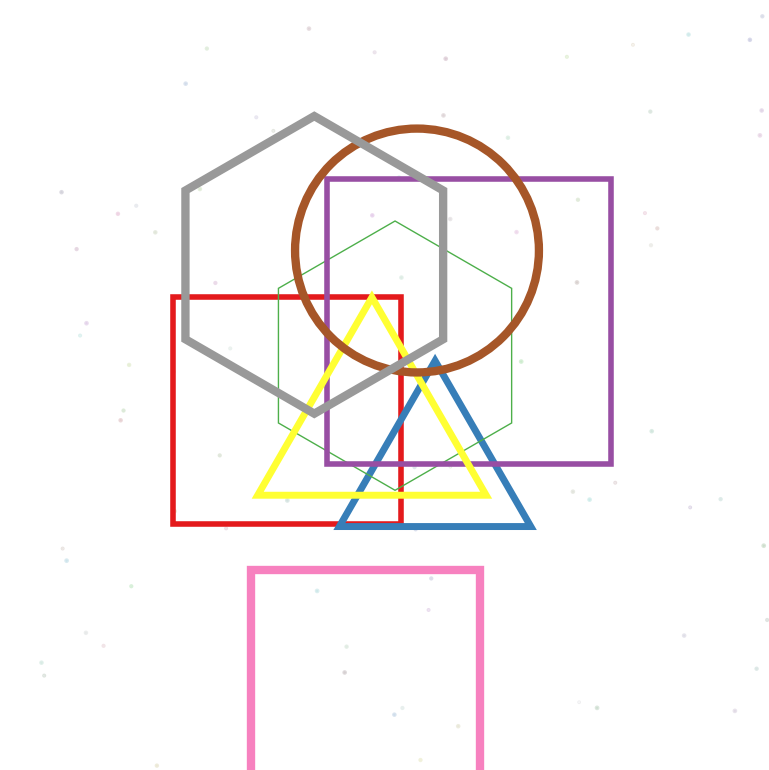[{"shape": "square", "thickness": 2, "radius": 0.74, "center": [0.373, 0.467]}, {"shape": "triangle", "thickness": 2.5, "radius": 0.72, "center": [0.565, 0.388]}, {"shape": "hexagon", "thickness": 0.5, "radius": 0.87, "center": [0.513, 0.538]}, {"shape": "square", "thickness": 2, "radius": 0.92, "center": [0.609, 0.582]}, {"shape": "triangle", "thickness": 2.5, "radius": 0.86, "center": [0.483, 0.442]}, {"shape": "circle", "thickness": 3, "radius": 0.79, "center": [0.542, 0.675]}, {"shape": "square", "thickness": 3, "radius": 0.74, "center": [0.475, 0.11]}, {"shape": "hexagon", "thickness": 3, "radius": 0.97, "center": [0.408, 0.656]}]